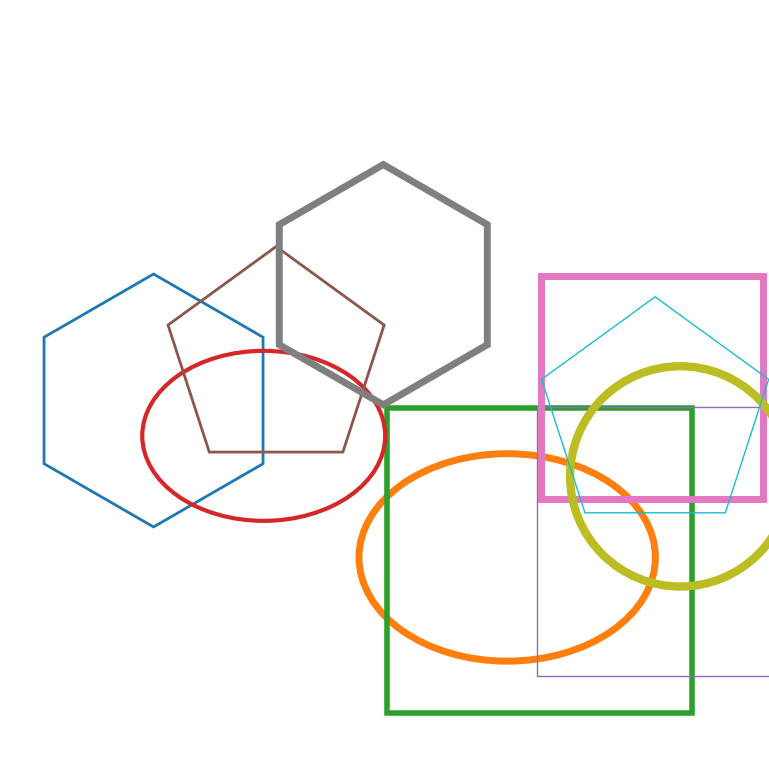[{"shape": "hexagon", "thickness": 1, "radius": 0.82, "center": [0.199, 0.48]}, {"shape": "oval", "thickness": 2.5, "radius": 0.96, "center": [0.659, 0.276]}, {"shape": "square", "thickness": 2, "radius": 0.99, "center": [0.701, 0.272]}, {"shape": "oval", "thickness": 1.5, "radius": 0.79, "center": [0.343, 0.434]}, {"shape": "square", "thickness": 0.5, "radius": 0.87, "center": [0.872, 0.296]}, {"shape": "pentagon", "thickness": 1, "radius": 0.74, "center": [0.359, 0.532]}, {"shape": "square", "thickness": 2.5, "radius": 0.72, "center": [0.847, 0.497]}, {"shape": "hexagon", "thickness": 2.5, "radius": 0.78, "center": [0.498, 0.63]}, {"shape": "circle", "thickness": 3, "radius": 0.72, "center": [0.883, 0.381]}, {"shape": "pentagon", "thickness": 0.5, "radius": 0.78, "center": [0.851, 0.459]}]